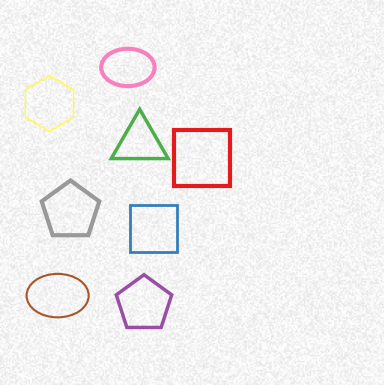[{"shape": "square", "thickness": 3, "radius": 0.37, "center": [0.525, 0.59]}, {"shape": "square", "thickness": 2, "radius": 0.31, "center": [0.398, 0.407]}, {"shape": "triangle", "thickness": 2.5, "radius": 0.43, "center": [0.363, 0.631]}, {"shape": "pentagon", "thickness": 2.5, "radius": 0.38, "center": [0.374, 0.211]}, {"shape": "hexagon", "thickness": 1, "radius": 0.36, "center": [0.128, 0.731]}, {"shape": "oval", "thickness": 1.5, "radius": 0.4, "center": [0.15, 0.232]}, {"shape": "oval", "thickness": 3, "radius": 0.35, "center": [0.332, 0.825]}, {"shape": "pentagon", "thickness": 3, "radius": 0.39, "center": [0.183, 0.453]}]